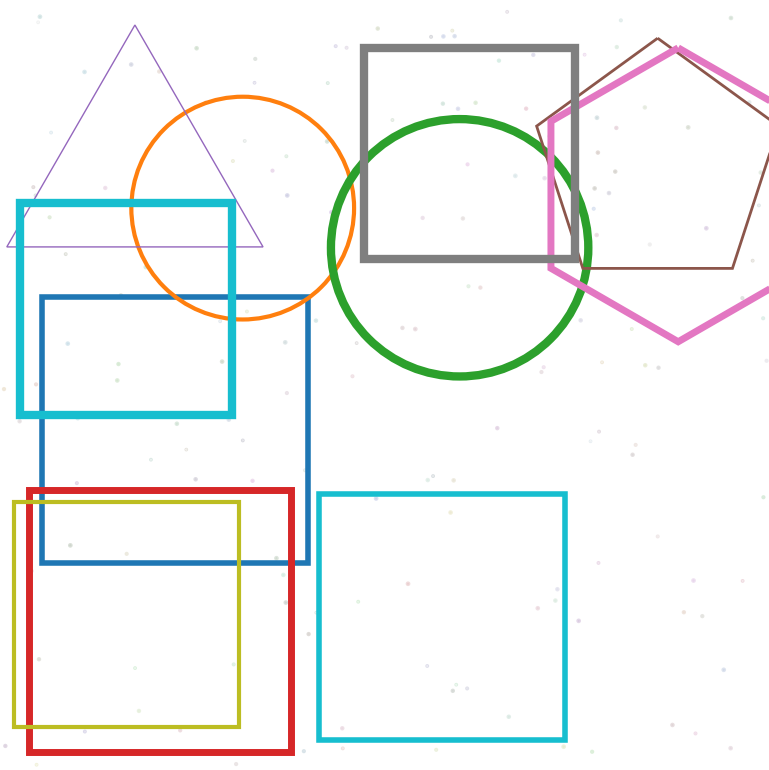[{"shape": "square", "thickness": 2, "radius": 0.86, "center": [0.227, 0.441]}, {"shape": "circle", "thickness": 1.5, "radius": 0.72, "center": [0.315, 0.73]}, {"shape": "circle", "thickness": 3, "radius": 0.84, "center": [0.597, 0.678]}, {"shape": "square", "thickness": 2.5, "radius": 0.85, "center": [0.208, 0.193]}, {"shape": "triangle", "thickness": 0.5, "radius": 0.96, "center": [0.175, 0.775]}, {"shape": "pentagon", "thickness": 1, "radius": 0.83, "center": [0.854, 0.785]}, {"shape": "hexagon", "thickness": 2.5, "radius": 0.95, "center": [0.881, 0.747]}, {"shape": "square", "thickness": 3, "radius": 0.69, "center": [0.609, 0.8]}, {"shape": "square", "thickness": 1.5, "radius": 0.73, "center": [0.164, 0.202]}, {"shape": "square", "thickness": 3, "radius": 0.69, "center": [0.164, 0.599]}, {"shape": "square", "thickness": 2, "radius": 0.8, "center": [0.574, 0.199]}]